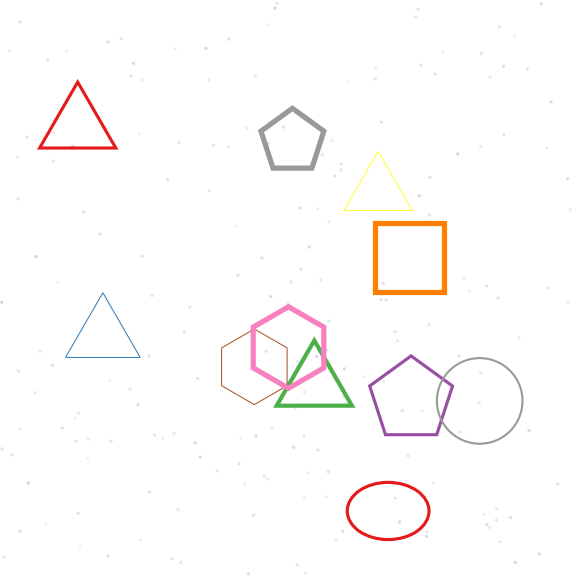[{"shape": "oval", "thickness": 1.5, "radius": 0.35, "center": [0.672, 0.114]}, {"shape": "triangle", "thickness": 1.5, "radius": 0.38, "center": [0.135, 0.781]}, {"shape": "triangle", "thickness": 0.5, "radius": 0.37, "center": [0.178, 0.417]}, {"shape": "triangle", "thickness": 2, "radius": 0.38, "center": [0.544, 0.334]}, {"shape": "pentagon", "thickness": 1.5, "radius": 0.38, "center": [0.712, 0.307]}, {"shape": "square", "thickness": 2.5, "radius": 0.3, "center": [0.709, 0.553]}, {"shape": "triangle", "thickness": 0.5, "radius": 0.34, "center": [0.655, 0.669]}, {"shape": "hexagon", "thickness": 0.5, "radius": 0.33, "center": [0.44, 0.364]}, {"shape": "hexagon", "thickness": 2.5, "radius": 0.35, "center": [0.5, 0.397]}, {"shape": "circle", "thickness": 1, "radius": 0.37, "center": [0.831, 0.305]}, {"shape": "pentagon", "thickness": 2.5, "radius": 0.29, "center": [0.506, 0.754]}]